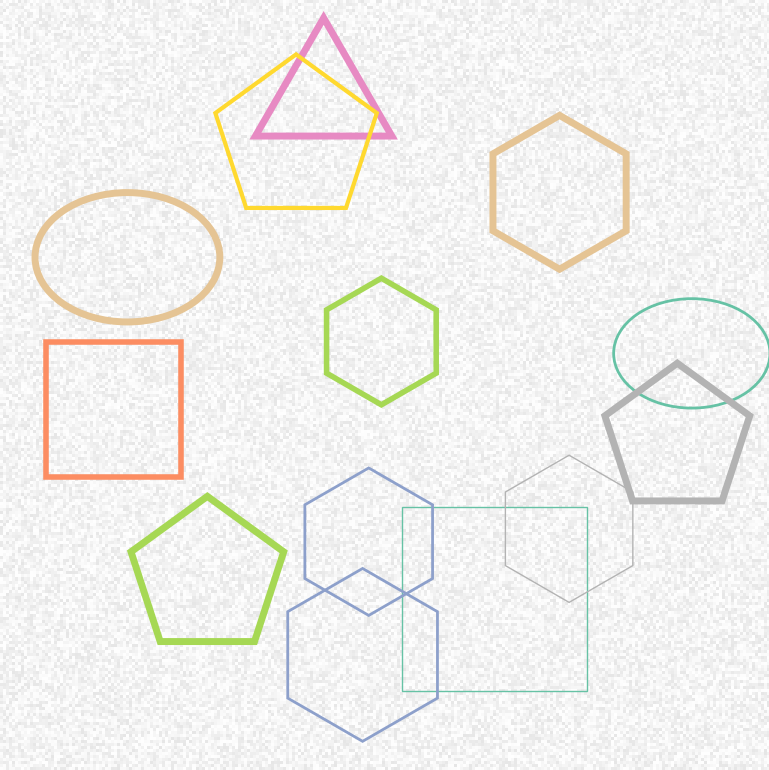[{"shape": "oval", "thickness": 1, "radius": 0.51, "center": [0.898, 0.541]}, {"shape": "square", "thickness": 0.5, "radius": 0.6, "center": [0.642, 0.222]}, {"shape": "square", "thickness": 2, "radius": 0.44, "center": [0.148, 0.468]}, {"shape": "hexagon", "thickness": 1, "radius": 0.56, "center": [0.471, 0.149]}, {"shape": "hexagon", "thickness": 1, "radius": 0.48, "center": [0.479, 0.297]}, {"shape": "triangle", "thickness": 2.5, "radius": 0.51, "center": [0.42, 0.874]}, {"shape": "hexagon", "thickness": 2, "radius": 0.41, "center": [0.495, 0.556]}, {"shape": "pentagon", "thickness": 2.5, "radius": 0.52, "center": [0.269, 0.251]}, {"shape": "pentagon", "thickness": 1.5, "radius": 0.55, "center": [0.385, 0.819]}, {"shape": "oval", "thickness": 2.5, "radius": 0.6, "center": [0.165, 0.666]}, {"shape": "hexagon", "thickness": 2.5, "radius": 0.5, "center": [0.727, 0.75]}, {"shape": "pentagon", "thickness": 2.5, "radius": 0.49, "center": [0.88, 0.429]}, {"shape": "hexagon", "thickness": 0.5, "radius": 0.48, "center": [0.739, 0.313]}]